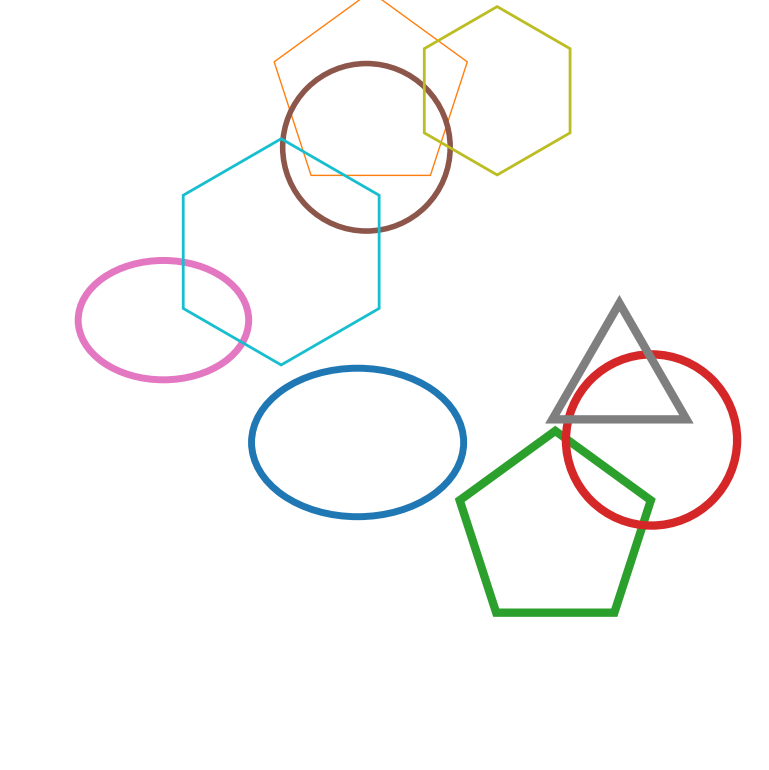[{"shape": "oval", "thickness": 2.5, "radius": 0.69, "center": [0.464, 0.425]}, {"shape": "pentagon", "thickness": 0.5, "radius": 0.66, "center": [0.481, 0.879]}, {"shape": "pentagon", "thickness": 3, "radius": 0.65, "center": [0.721, 0.31]}, {"shape": "circle", "thickness": 3, "radius": 0.56, "center": [0.846, 0.429]}, {"shape": "circle", "thickness": 2, "radius": 0.54, "center": [0.476, 0.809]}, {"shape": "oval", "thickness": 2.5, "radius": 0.55, "center": [0.212, 0.584]}, {"shape": "triangle", "thickness": 3, "radius": 0.5, "center": [0.804, 0.506]}, {"shape": "hexagon", "thickness": 1, "radius": 0.55, "center": [0.646, 0.882]}, {"shape": "hexagon", "thickness": 1, "radius": 0.73, "center": [0.365, 0.673]}]